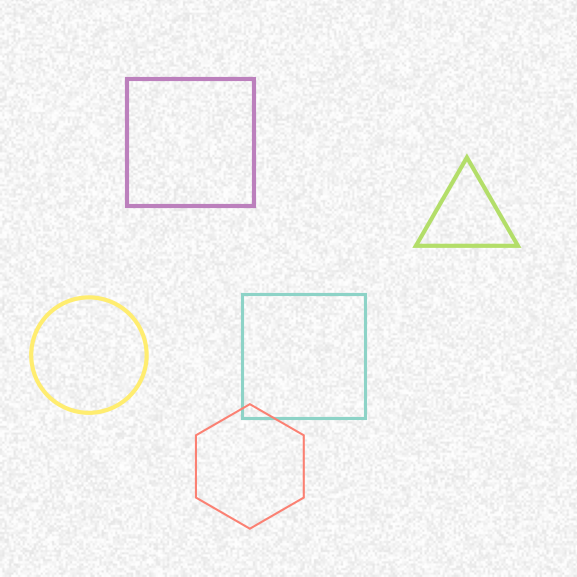[{"shape": "square", "thickness": 1.5, "radius": 0.53, "center": [0.526, 0.383]}, {"shape": "hexagon", "thickness": 1, "radius": 0.54, "center": [0.433, 0.191]}, {"shape": "triangle", "thickness": 2, "radius": 0.51, "center": [0.809, 0.625]}, {"shape": "square", "thickness": 2, "radius": 0.55, "center": [0.329, 0.752]}, {"shape": "circle", "thickness": 2, "radius": 0.5, "center": [0.154, 0.384]}]